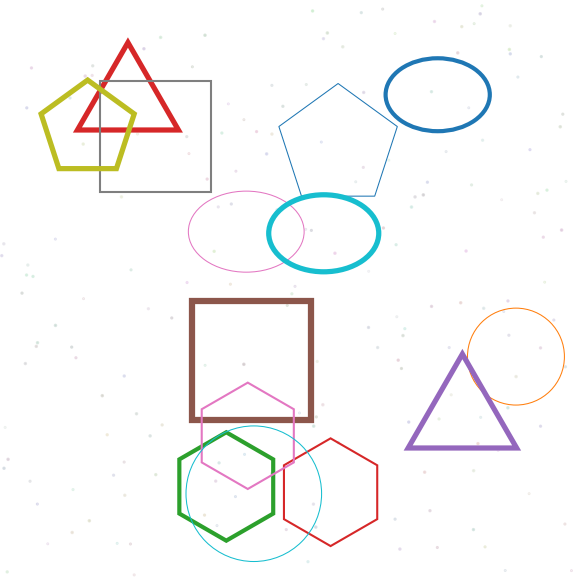[{"shape": "pentagon", "thickness": 0.5, "radius": 0.54, "center": [0.585, 0.747]}, {"shape": "oval", "thickness": 2, "radius": 0.45, "center": [0.758, 0.835]}, {"shape": "circle", "thickness": 0.5, "radius": 0.42, "center": [0.893, 0.382]}, {"shape": "hexagon", "thickness": 2, "radius": 0.47, "center": [0.392, 0.157]}, {"shape": "hexagon", "thickness": 1, "radius": 0.47, "center": [0.572, 0.147]}, {"shape": "triangle", "thickness": 2.5, "radius": 0.5, "center": [0.222, 0.825]}, {"shape": "triangle", "thickness": 2.5, "radius": 0.54, "center": [0.801, 0.278]}, {"shape": "square", "thickness": 3, "radius": 0.51, "center": [0.435, 0.375]}, {"shape": "hexagon", "thickness": 1, "radius": 0.46, "center": [0.429, 0.244]}, {"shape": "oval", "thickness": 0.5, "radius": 0.5, "center": [0.426, 0.598]}, {"shape": "square", "thickness": 1, "radius": 0.48, "center": [0.27, 0.763]}, {"shape": "pentagon", "thickness": 2.5, "radius": 0.42, "center": [0.152, 0.776]}, {"shape": "oval", "thickness": 2.5, "radius": 0.48, "center": [0.561, 0.595]}, {"shape": "circle", "thickness": 0.5, "radius": 0.59, "center": [0.439, 0.144]}]